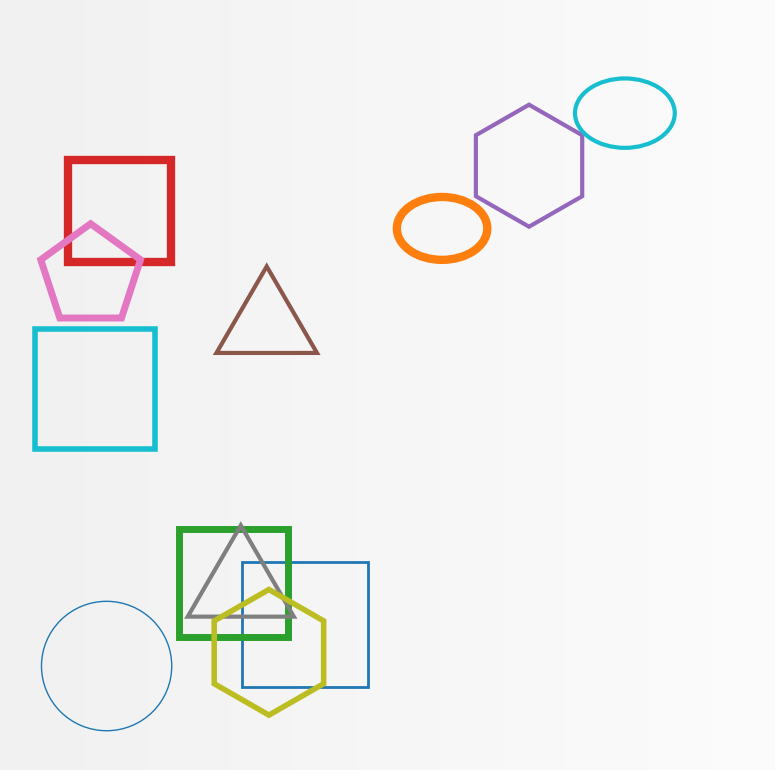[{"shape": "square", "thickness": 1, "radius": 0.41, "center": [0.393, 0.189]}, {"shape": "circle", "thickness": 0.5, "radius": 0.42, "center": [0.138, 0.135]}, {"shape": "oval", "thickness": 3, "radius": 0.29, "center": [0.57, 0.703]}, {"shape": "square", "thickness": 2.5, "radius": 0.35, "center": [0.301, 0.243]}, {"shape": "square", "thickness": 3, "radius": 0.33, "center": [0.154, 0.725]}, {"shape": "hexagon", "thickness": 1.5, "radius": 0.4, "center": [0.683, 0.785]}, {"shape": "triangle", "thickness": 1.5, "radius": 0.37, "center": [0.344, 0.579]}, {"shape": "pentagon", "thickness": 2.5, "radius": 0.34, "center": [0.117, 0.642]}, {"shape": "triangle", "thickness": 1.5, "radius": 0.4, "center": [0.311, 0.239]}, {"shape": "hexagon", "thickness": 2, "radius": 0.41, "center": [0.347, 0.153]}, {"shape": "square", "thickness": 2, "radius": 0.39, "center": [0.123, 0.495]}, {"shape": "oval", "thickness": 1.5, "radius": 0.32, "center": [0.806, 0.853]}]